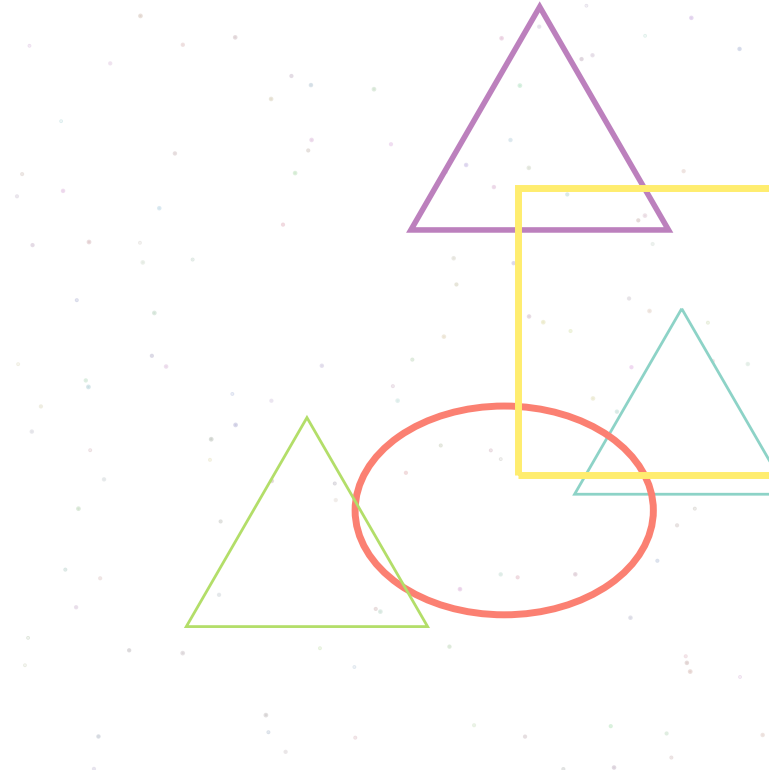[{"shape": "triangle", "thickness": 1, "radius": 0.8, "center": [0.885, 0.438]}, {"shape": "oval", "thickness": 2.5, "radius": 0.97, "center": [0.655, 0.337]}, {"shape": "triangle", "thickness": 1, "radius": 0.9, "center": [0.399, 0.277]}, {"shape": "triangle", "thickness": 2, "radius": 0.97, "center": [0.701, 0.798]}, {"shape": "square", "thickness": 2.5, "radius": 0.93, "center": [0.859, 0.569]}]